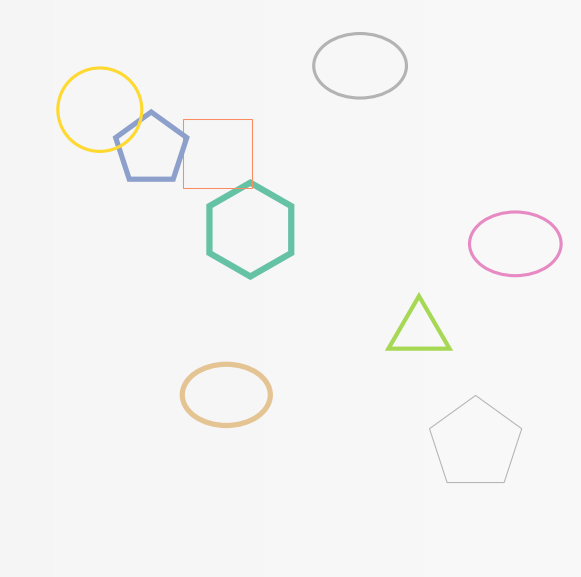[{"shape": "hexagon", "thickness": 3, "radius": 0.41, "center": [0.431, 0.602]}, {"shape": "square", "thickness": 0.5, "radius": 0.3, "center": [0.375, 0.733]}, {"shape": "pentagon", "thickness": 2.5, "radius": 0.32, "center": [0.26, 0.741]}, {"shape": "oval", "thickness": 1.5, "radius": 0.39, "center": [0.887, 0.577]}, {"shape": "triangle", "thickness": 2, "radius": 0.3, "center": [0.721, 0.426]}, {"shape": "circle", "thickness": 1.5, "radius": 0.36, "center": [0.172, 0.809]}, {"shape": "oval", "thickness": 2.5, "radius": 0.38, "center": [0.389, 0.315]}, {"shape": "oval", "thickness": 1.5, "radius": 0.4, "center": [0.62, 0.885]}, {"shape": "pentagon", "thickness": 0.5, "radius": 0.42, "center": [0.818, 0.231]}]